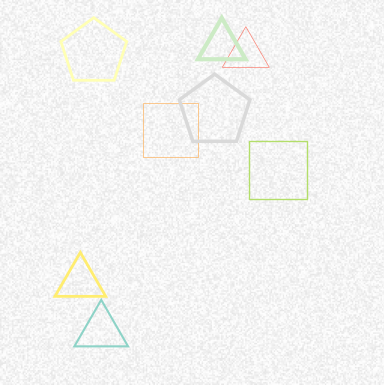[{"shape": "triangle", "thickness": 1.5, "radius": 0.4, "center": [0.263, 0.141]}, {"shape": "pentagon", "thickness": 2, "radius": 0.45, "center": [0.244, 0.864]}, {"shape": "triangle", "thickness": 0.5, "radius": 0.35, "center": [0.638, 0.86]}, {"shape": "square", "thickness": 0.5, "radius": 0.35, "center": [0.443, 0.662]}, {"shape": "square", "thickness": 1, "radius": 0.37, "center": [0.723, 0.559]}, {"shape": "pentagon", "thickness": 2.5, "radius": 0.48, "center": [0.557, 0.711]}, {"shape": "triangle", "thickness": 3, "radius": 0.36, "center": [0.576, 0.882]}, {"shape": "triangle", "thickness": 2, "radius": 0.38, "center": [0.209, 0.268]}]